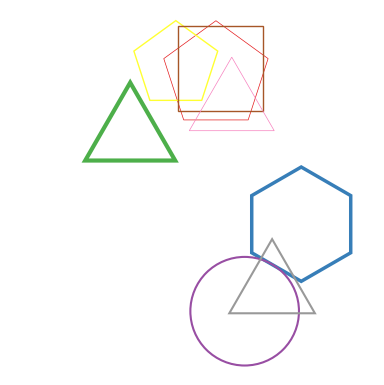[{"shape": "pentagon", "thickness": 0.5, "radius": 0.71, "center": [0.561, 0.804]}, {"shape": "hexagon", "thickness": 2.5, "radius": 0.74, "center": [0.782, 0.418]}, {"shape": "triangle", "thickness": 3, "radius": 0.67, "center": [0.338, 0.651]}, {"shape": "circle", "thickness": 1.5, "radius": 0.71, "center": [0.635, 0.192]}, {"shape": "pentagon", "thickness": 1, "radius": 0.57, "center": [0.457, 0.832]}, {"shape": "square", "thickness": 1, "radius": 0.56, "center": [0.573, 0.822]}, {"shape": "triangle", "thickness": 0.5, "radius": 0.64, "center": [0.602, 0.724]}, {"shape": "triangle", "thickness": 1.5, "radius": 0.64, "center": [0.707, 0.25]}]